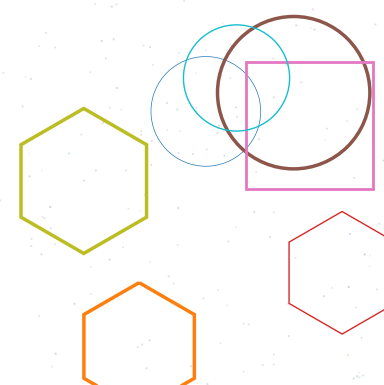[{"shape": "circle", "thickness": 0.5, "radius": 0.71, "center": [0.535, 0.711]}, {"shape": "hexagon", "thickness": 2.5, "radius": 0.83, "center": [0.361, 0.1]}, {"shape": "hexagon", "thickness": 1, "radius": 0.8, "center": [0.889, 0.291]}, {"shape": "circle", "thickness": 2.5, "radius": 0.99, "center": [0.763, 0.759]}, {"shape": "square", "thickness": 2, "radius": 0.82, "center": [0.805, 0.673]}, {"shape": "hexagon", "thickness": 2.5, "radius": 0.94, "center": [0.218, 0.53]}, {"shape": "circle", "thickness": 1, "radius": 0.69, "center": [0.614, 0.798]}]